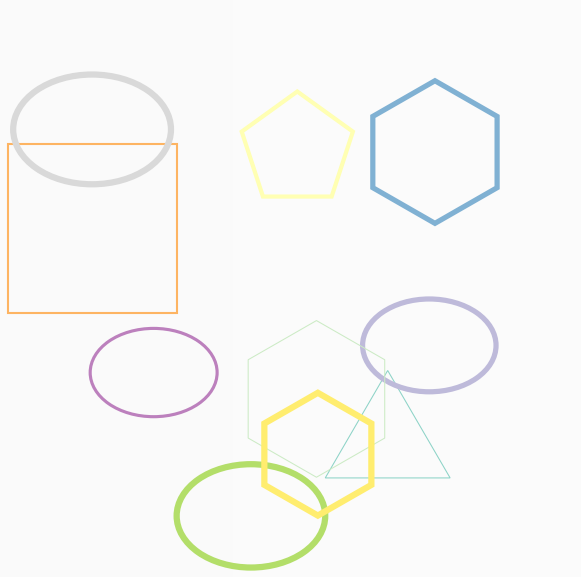[{"shape": "triangle", "thickness": 0.5, "radius": 0.62, "center": [0.667, 0.234]}, {"shape": "pentagon", "thickness": 2, "radius": 0.5, "center": [0.511, 0.74]}, {"shape": "oval", "thickness": 2.5, "radius": 0.57, "center": [0.739, 0.401]}, {"shape": "hexagon", "thickness": 2.5, "radius": 0.62, "center": [0.748, 0.736]}, {"shape": "square", "thickness": 1, "radius": 0.73, "center": [0.159, 0.604]}, {"shape": "oval", "thickness": 3, "radius": 0.64, "center": [0.432, 0.106]}, {"shape": "oval", "thickness": 3, "radius": 0.68, "center": [0.158, 0.775]}, {"shape": "oval", "thickness": 1.5, "radius": 0.55, "center": [0.264, 0.354]}, {"shape": "hexagon", "thickness": 0.5, "radius": 0.68, "center": [0.544, 0.308]}, {"shape": "hexagon", "thickness": 3, "radius": 0.53, "center": [0.547, 0.213]}]